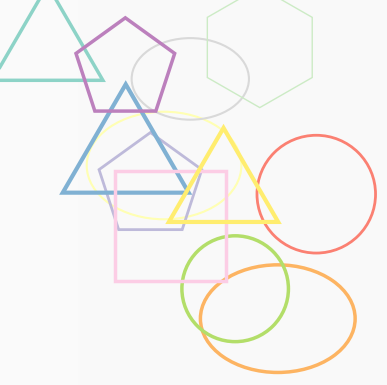[{"shape": "triangle", "thickness": 2.5, "radius": 0.82, "center": [0.123, 0.874]}, {"shape": "oval", "thickness": 1.5, "radius": 1.0, "center": [0.423, 0.57]}, {"shape": "pentagon", "thickness": 2, "radius": 0.7, "center": [0.388, 0.516]}, {"shape": "circle", "thickness": 2, "radius": 0.76, "center": [0.816, 0.496]}, {"shape": "triangle", "thickness": 3, "radius": 0.94, "center": [0.324, 0.593]}, {"shape": "oval", "thickness": 2.5, "radius": 1.0, "center": [0.717, 0.172]}, {"shape": "circle", "thickness": 2.5, "radius": 0.69, "center": [0.607, 0.25]}, {"shape": "square", "thickness": 2.5, "radius": 0.72, "center": [0.439, 0.414]}, {"shape": "oval", "thickness": 1.5, "radius": 0.76, "center": [0.491, 0.795]}, {"shape": "pentagon", "thickness": 2.5, "radius": 0.67, "center": [0.323, 0.82]}, {"shape": "hexagon", "thickness": 1, "radius": 0.78, "center": [0.67, 0.877]}, {"shape": "triangle", "thickness": 3, "radius": 0.81, "center": [0.577, 0.505]}]